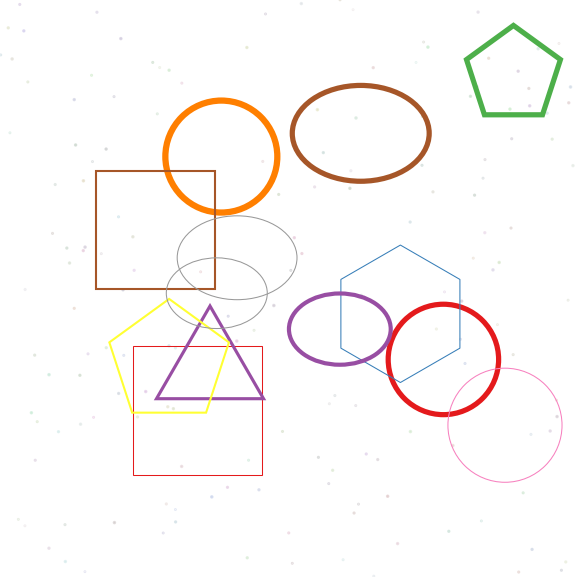[{"shape": "circle", "thickness": 2.5, "radius": 0.48, "center": [0.768, 0.377]}, {"shape": "square", "thickness": 0.5, "radius": 0.56, "center": [0.342, 0.288]}, {"shape": "hexagon", "thickness": 0.5, "radius": 0.59, "center": [0.693, 0.456]}, {"shape": "pentagon", "thickness": 2.5, "radius": 0.43, "center": [0.889, 0.87]}, {"shape": "oval", "thickness": 2, "radius": 0.44, "center": [0.588, 0.429]}, {"shape": "triangle", "thickness": 1.5, "radius": 0.53, "center": [0.364, 0.362]}, {"shape": "circle", "thickness": 3, "radius": 0.48, "center": [0.383, 0.728]}, {"shape": "pentagon", "thickness": 1, "radius": 0.54, "center": [0.293, 0.373]}, {"shape": "oval", "thickness": 2.5, "radius": 0.59, "center": [0.625, 0.768]}, {"shape": "square", "thickness": 1, "radius": 0.51, "center": [0.269, 0.601]}, {"shape": "circle", "thickness": 0.5, "radius": 0.49, "center": [0.874, 0.263]}, {"shape": "oval", "thickness": 0.5, "radius": 0.52, "center": [0.411, 0.553]}, {"shape": "oval", "thickness": 0.5, "radius": 0.44, "center": [0.375, 0.491]}]